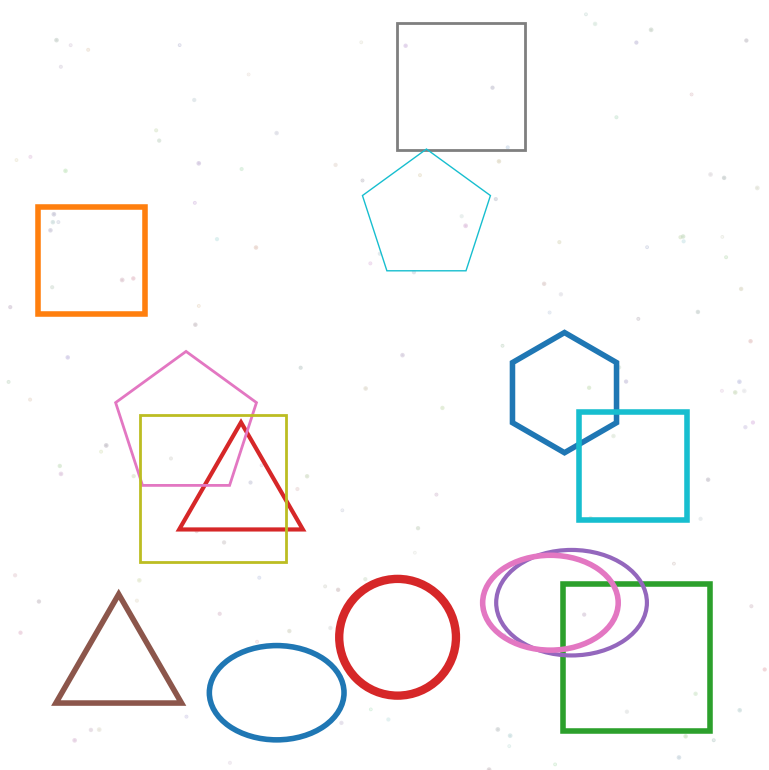[{"shape": "oval", "thickness": 2, "radius": 0.44, "center": [0.359, 0.1]}, {"shape": "hexagon", "thickness": 2, "radius": 0.39, "center": [0.733, 0.49]}, {"shape": "square", "thickness": 2, "radius": 0.35, "center": [0.119, 0.662]}, {"shape": "square", "thickness": 2, "radius": 0.48, "center": [0.827, 0.146]}, {"shape": "circle", "thickness": 3, "radius": 0.38, "center": [0.516, 0.172]}, {"shape": "triangle", "thickness": 1.5, "radius": 0.46, "center": [0.313, 0.359]}, {"shape": "oval", "thickness": 1.5, "radius": 0.49, "center": [0.742, 0.217]}, {"shape": "triangle", "thickness": 2, "radius": 0.47, "center": [0.154, 0.134]}, {"shape": "oval", "thickness": 2, "radius": 0.44, "center": [0.715, 0.217]}, {"shape": "pentagon", "thickness": 1, "radius": 0.48, "center": [0.242, 0.447]}, {"shape": "square", "thickness": 1, "radius": 0.41, "center": [0.598, 0.888]}, {"shape": "square", "thickness": 1, "radius": 0.47, "center": [0.276, 0.366]}, {"shape": "square", "thickness": 2, "radius": 0.35, "center": [0.822, 0.395]}, {"shape": "pentagon", "thickness": 0.5, "radius": 0.44, "center": [0.554, 0.719]}]